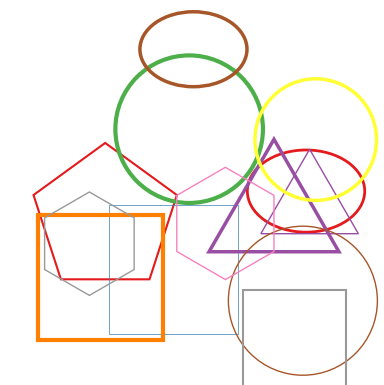[{"shape": "pentagon", "thickness": 1.5, "radius": 0.98, "center": [0.273, 0.433]}, {"shape": "oval", "thickness": 2, "radius": 0.76, "center": [0.795, 0.504]}, {"shape": "square", "thickness": 0.5, "radius": 0.83, "center": [0.45, 0.3]}, {"shape": "circle", "thickness": 3, "radius": 0.96, "center": [0.491, 0.664]}, {"shape": "triangle", "thickness": 1, "radius": 0.73, "center": [0.804, 0.466]}, {"shape": "triangle", "thickness": 2.5, "radius": 0.97, "center": [0.712, 0.443]}, {"shape": "square", "thickness": 3, "radius": 0.82, "center": [0.262, 0.279]}, {"shape": "circle", "thickness": 2.5, "radius": 0.79, "center": [0.82, 0.637]}, {"shape": "oval", "thickness": 2.5, "radius": 0.7, "center": [0.502, 0.872]}, {"shape": "circle", "thickness": 1, "radius": 0.97, "center": [0.787, 0.219]}, {"shape": "hexagon", "thickness": 1, "radius": 0.73, "center": [0.585, 0.42]}, {"shape": "square", "thickness": 1.5, "radius": 0.67, "center": [0.765, 0.114]}, {"shape": "hexagon", "thickness": 1, "radius": 0.67, "center": [0.232, 0.367]}]